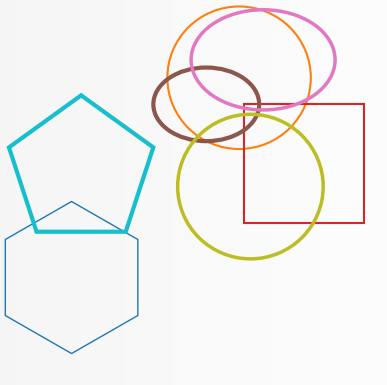[{"shape": "hexagon", "thickness": 1, "radius": 0.99, "center": [0.185, 0.279]}, {"shape": "circle", "thickness": 1.5, "radius": 0.93, "center": [0.617, 0.798]}, {"shape": "square", "thickness": 1.5, "radius": 0.77, "center": [0.784, 0.574]}, {"shape": "oval", "thickness": 3, "radius": 0.68, "center": [0.532, 0.729]}, {"shape": "oval", "thickness": 2.5, "radius": 0.93, "center": [0.679, 0.845]}, {"shape": "circle", "thickness": 2.5, "radius": 0.94, "center": [0.646, 0.515]}, {"shape": "pentagon", "thickness": 3, "radius": 0.98, "center": [0.209, 0.557]}]